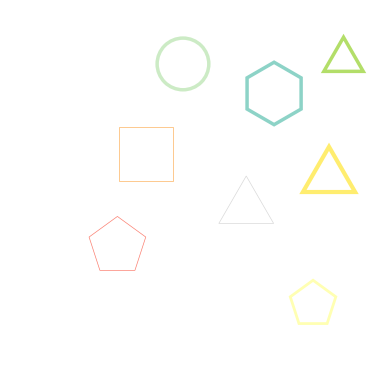[{"shape": "hexagon", "thickness": 2.5, "radius": 0.41, "center": [0.712, 0.757]}, {"shape": "pentagon", "thickness": 2, "radius": 0.31, "center": [0.813, 0.21]}, {"shape": "pentagon", "thickness": 0.5, "radius": 0.39, "center": [0.305, 0.36]}, {"shape": "square", "thickness": 0.5, "radius": 0.35, "center": [0.379, 0.6]}, {"shape": "triangle", "thickness": 2.5, "radius": 0.3, "center": [0.892, 0.844]}, {"shape": "triangle", "thickness": 0.5, "radius": 0.41, "center": [0.64, 0.461]}, {"shape": "circle", "thickness": 2.5, "radius": 0.34, "center": [0.475, 0.834]}, {"shape": "triangle", "thickness": 3, "radius": 0.39, "center": [0.855, 0.54]}]